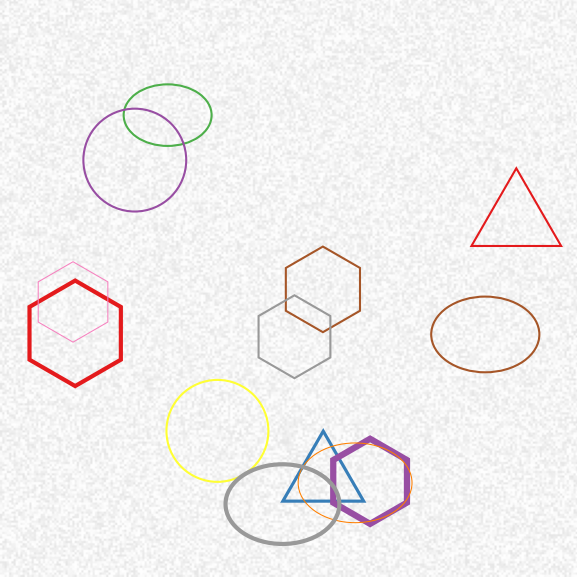[{"shape": "hexagon", "thickness": 2, "radius": 0.46, "center": [0.13, 0.422]}, {"shape": "triangle", "thickness": 1, "radius": 0.45, "center": [0.894, 0.618]}, {"shape": "triangle", "thickness": 1.5, "radius": 0.4, "center": [0.56, 0.172]}, {"shape": "oval", "thickness": 1, "radius": 0.38, "center": [0.29, 0.8]}, {"shape": "hexagon", "thickness": 3, "radius": 0.37, "center": [0.641, 0.166]}, {"shape": "circle", "thickness": 1, "radius": 0.45, "center": [0.233, 0.722]}, {"shape": "oval", "thickness": 0.5, "radius": 0.49, "center": [0.615, 0.163]}, {"shape": "circle", "thickness": 1, "radius": 0.44, "center": [0.376, 0.253]}, {"shape": "oval", "thickness": 1, "radius": 0.47, "center": [0.84, 0.42]}, {"shape": "hexagon", "thickness": 1, "radius": 0.37, "center": [0.559, 0.498]}, {"shape": "hexagon", "thickness": 0.5, "radius": 0.35, "center": [0.126, 0.476]}, {"shape": "hexagon", "thickness": 1, "radius": 0.36, "center": [0.51, 0.416]}, {"shape": "oval", "thickness": 2, "radius": 0.49, "center": [0.489, 0.126]}]